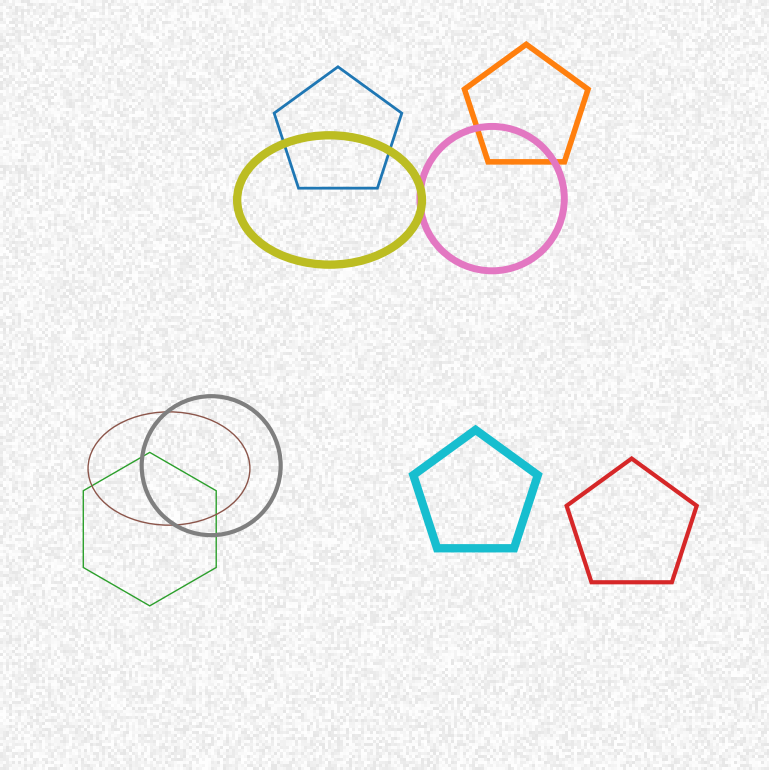[{"shape": "pentagon", "thickness": 1, "radius": 0.44, "center": [0.439, 0.826]}, {"shape": "pentagon", "thickness": 2, "radius": 0.42, "center": [0.683, 0.858]}, {"shape": "hexagon", "thickness": 0.5, "radius": 0.5, "center": [0.194, 0.313]}, {"shape": "pentagon", "thickness": 1.5, "radius": 0.44, "center": [0.82, 0.316]}, {"shape": "oval", "thickness": 0.5, "radius": 0.53, "center": [0.219, 0.392]}, {"shape": "circle", "thickness": 2.5, "radius": 0.47, "center": [0.639, 0.742]}, {"shape": "circle", "thickness": 1.5, "radius": 0.45, "center": [0.274, 0.395]}, {"shape": "oval", "thickness": 3, "radius": 0.6, "center": [0.428, 0.74]}, {"shape": "pentagon", "thickness": 3, "radius": 0.43, "center": [0.618, 0.357]}]